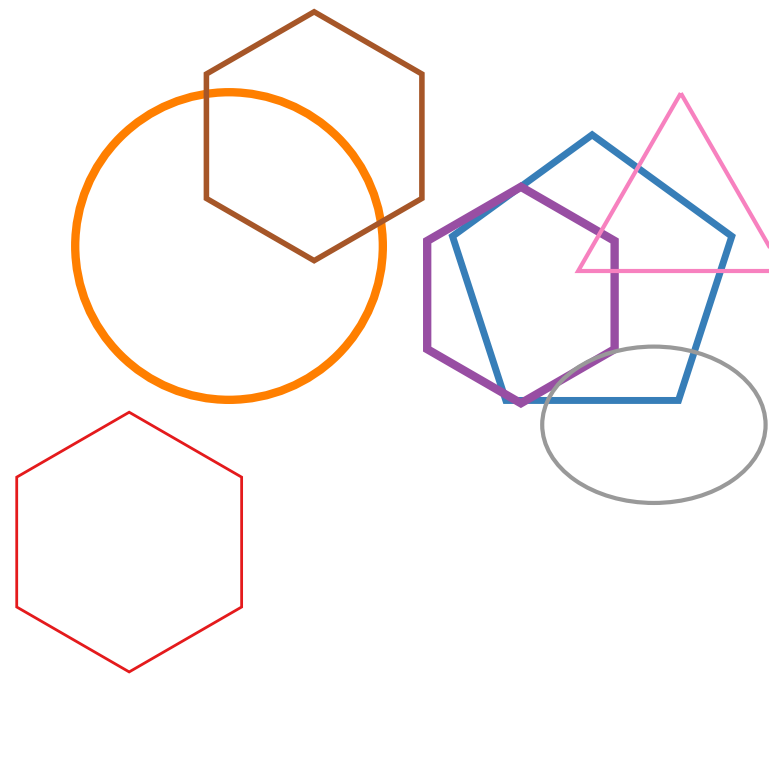[{"shape": "hexagon", "thickness": 1, "radius": 0.84, "center": [0.168, 0.296]}, {"shape": "pentagon", "thickness": 2.5, "radius": 0.95, "center": [0.769, 0.634]}, {"shape": "hexagon", "thickness": 3, "radius": 0.7, "center": [0.677, 0.617]}, {"shape": "circle", "thickness": 3, "radius": 1.0, "center": [0.297, 0.68]}, {"shape": "hexagon", "thickness": 2, "radius": 0.81, "center": [0.408, 0.823]}, {"shape": "triangle", "thickness": 1.5, "radius": 0.77, "center": [0.884, 0.725]}, {"shape": "oval", "thickness": 1.5, "radius": 0.73, "center": [0.849, 0.448]}]